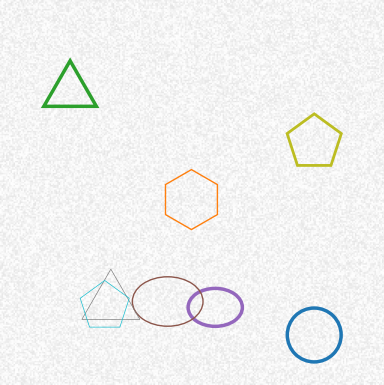[{"shape": "circle", "thickness": 2.5, "radius": 0.35, "center": [0.816, 0.13]}, {"shape": "hexagon", "thickness": 1, "radius": 0.39, "center": [0.497, 0.482]}, {"shape": "triangle", "thickness": 2.5, "radius": 0.39, "center": [0.182, 0.763]}, {"shape": "oval", "thickness": 2.5, "radius": 0.35, "center": [0.559, 0.202]}, {"shape": "oval", "thickness": 1, "radius": 0.46, "center": [0.436, 0.217]}, {"shape": "triangle", "thickness": 0.5, "radius": 0.44, "center": [0.288, 0.214]}, {"shape": "pentagon", "thickness": 2, "radius": 0.37, "center": [0.816, 0.63]}, {"shape": "pentagon", "thickness": 0.5, "radius": 0.33, "center": [0.272, 0.205]}]